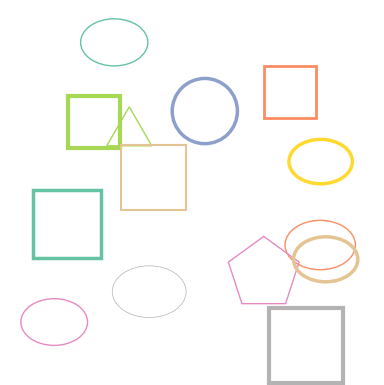[{"shape": "square", "thickness": 2.5, "radius": 0.44, "center": [0.174, 0.419]}, {"shape": "oval", "thickness": 1, "radius": 0.44, "center": [0.297, 0.89]}, {"shape": "square", "thickness": 2, "radius": 0.34, "center": [0.754, 0.761]}, {"shape": "oval", "thickness": 1, "radius": 0.46, "center": [0.832, 0.364]}, {"shape": "circle", "thickness": 2.5, "radius": 0.42, "center": [0.532, 0.712]}, {"shape": "pentagon", "thickness": 1, "radius": 0.48, "center": [0.685, 0.289]}, {"shape": "oval", "thickness": 1, "radius": 0.43, "center": [0.141, 0.164]}, {"shape": "triangle", "thickness": 1, "radius": 0.34, "center": [0.336, 0.655]}, {"shape": "square", "thickness": 3, "radius": 0.34, "center": [0.244, 0.684]}, {"shape": "oval", "thickness": 2.5, "radius": 0.41, "center": [0.833, 0.58]}, {"shape": "square", "thickness": 1.5, "radius": 0.42, "center": [0.399, 0.539]}, {"shape": "oval", "thickness": 2.5, "radius": 0.42, "center": [0.846, 0.326]}, {"shape": "square", "thickness": 3, "radius": 0.48, "center": [0.795, 0.103]}, {"shape": "oval", "thickness": 0.5, "radius": 0.48, "center": [0.387, 0.242]}]